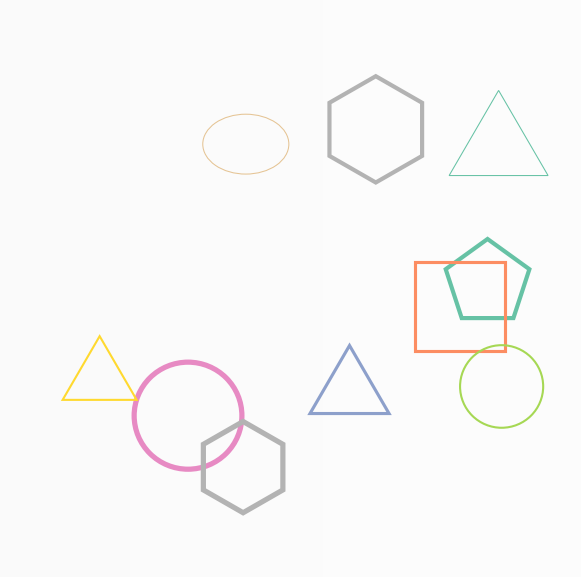[{"shape": "triangle", "thickness": 0.5, "radius": 0.49, "center": [0.858, 0.744]}, {"shape": "pentagon", "thickness": 2, "radius": 0.38, "center": [0.839, 0.51]}, {"shape": "square", "thickness": 1.5, "radius": 0.39, "center": [0.792, 0.469]}, {"shape": "triangle", "thickness": 1.5, "radius": 0.39, "center": [0.601, 0.322]}, {"shape": "circle", "thickness": 2.5, "radius": 0.46, "center": [0.323, 0.279]}, {"shape": "circle", "thickness": 1, "radius": 0.36, "center": [0.863, 0.33]}, {"shape": "triangle", "thickness": 1, "radius": 0.37, "center": [0.171, 0.343]}, {"shape": "oval", "thickness": 0.5, "radius": 0.37, "center": [0.423, 0.75]}, {"shape": "hexagon", "thickness": 2, "radius": 0.46, "center": [0.647, 0.775]}, {"shape": "hexagon", "thickness": 2.5, "radius": 0.39, "center": [0.418, 0.19]}]